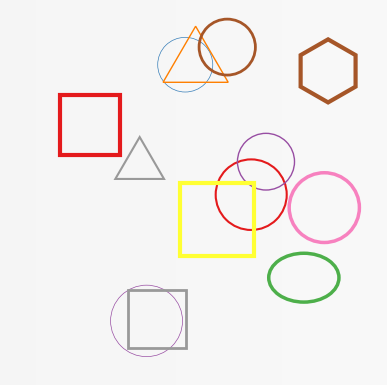[{"shape": "circle", "thickness": 1.5, "radius": 0.46, "center": [0.648, 0.494]}, {"shape": "square", "thickness": 3, "radius": 0.39, "center": [0.232, 0.675]}, {"shape": "circle", "thickness": 0.5, "radius": 0.36, "center": [0.478, 0.832]}, {"shape": "oval", "thickness": 2.5, "radius": 0.45, "center": [0.784, 0.279]}, {"shape": "circle", "thickness": 0.5, "radius": 0.46, "center": [0.378, 0.166]}, {"shape": "circle", "thickness": 1, "radius": 0.37, "center": [0.686, 0.58]}, {"shape": "triangle", "thickness": 1, "radius": 0.49, "center": [0.505, 0.835]}, {"shape": "square", "thickness": 3, "radius": 0.48, "center": [0.56, 0.43]}, {"shape": "hexagon", "thickness": 3, "radius": 0.41, "center": [0.847, 0.816]}, {"shape": "circle", "thickness": 2, "radius": 0.36, "center": [0.586, 0.878]}, {"shape": "circle", "thickness": 2.5, "radius": 0.45, "center": [0.837, 0.461]}, {"shape": "square", "thickness": 2, "radius": 0.37, "center": [0.404, 0.171]}, {"shape": "triangle", "thickness": 1.5, "radius": 0.36, "center": [0.36, 0.571]}]